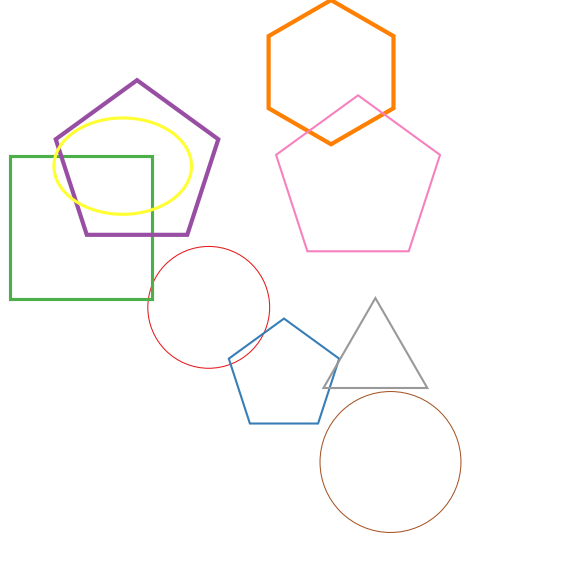[{"shape": "circle", "thickness": 0.5, "radius": 0.53, "center": [0.361, 0.467]}, {"shape": "pentagon", "thickness": 1, "radius": 0.5, "center": [0.492, 0.347]}, {"shape": "square", "thickness": 1.5, "radius": 0.62, "center": [0.14, 0.606]}, {"shape": "pentagon", "thickness": 2, "radius": 0.74, "center": [0.237, 0.712]}, {"shape": "hexagon", "thickness": 2, "radius": 0.62, "center": [0.573, 0.874]}, {"shape": "oval", "thickness": 1.5, "radius": 0.6, "center": [0.213, 0.711]}, {"shape": "circle", "thickness": 0.5, "radius": 0.61, "center": [0.676, 0.199]}, {"shape": "pentagon", "thickness": 1, "radius": 0.75, "center": [0.62, 0.685]}, {"shape": "triangle", "thickness": 1, "radius": 0.52, "center": [0.65, 0.379]}]